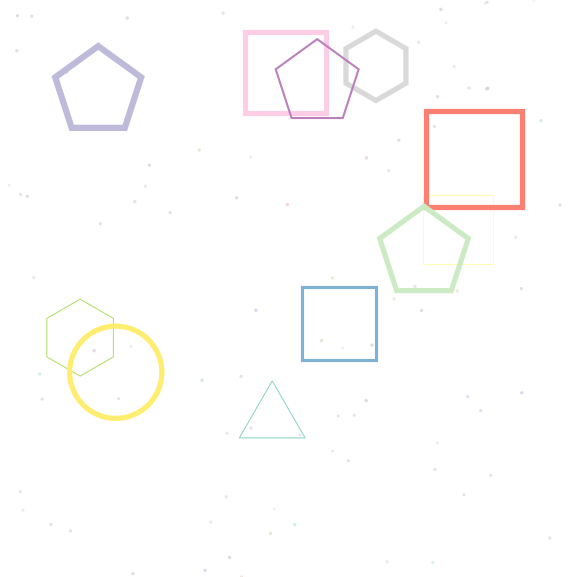[{"shape": "triangle", "thickness": 0.5, "radius": 0.33, "center": [0.471, 0.274]}, {"shape": "square", "thickness": 0.5, "radius": 0.3, "center": [0.793, 0.602]}, {"shape": "pentagon", "thickness": 3, "radius": 0.39, "center": [0.17, 0.841]}, {"shape": "square", "thickness": 2.5, "radius": 0.42, "center": [0.82, 0.724]}, {"shape": "square", "thickness": 1.5, "radius": 0.32, "center": [0.587, 0.439]}, {"shape": "hexagon", "thickness": 0.5, "radius": 0.33, "center": [0.139, 0.414]}, {"shape": "square", "thickness": 2.5, "radius": 0.35, "center": [0.494, 0.873]}, {"shape": "hexagon", "thickness": 2.5, "radius": 0.3, "center": [0.651, 0.885]}, {"shape": "pentagon", "thickness": 1, "radius": 0.38, "center": [0.549, 0.856]}, {"shape": "pentagon", "thickness": 2.5, "radius": 0.4, "center": [0.734, 0.561]}, {"shape": "circle", "thickness": 2.5, "radius": 0.4, "center": [0.2, 0.355]}]